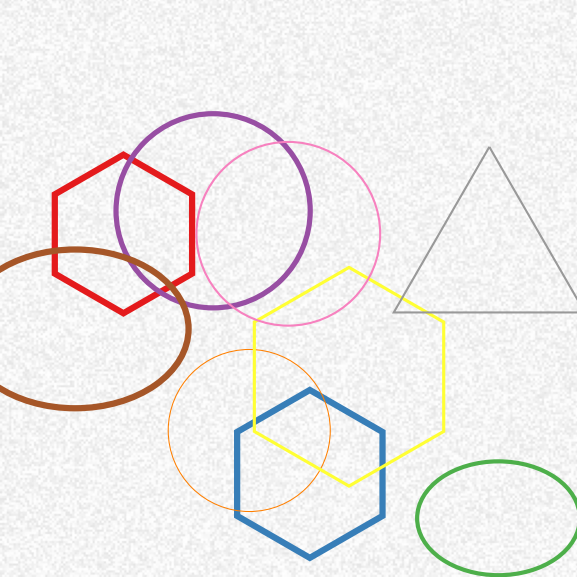[{"shape": "hexagon", "thickness": 3, "radius": 0.69, "center": [0.214, 0.594]}, {"shape": "hexagon", "thickness": 3, "radius": 0.73, "center": [0.537, 0.178]}, {"shape": "oval", "thickness": 2, "radius": 0.7, "center": [0.863, 0.102]}, {"shape": "circle", "thickness": 2.5, "radius": 0.84, "center": [0.369, 0.634]}, {"shape": "circle", "thickness": 0.5, "radius": 0.7, "center": [0.432, 0.254]}, {"shape": "hexagon", "thickness": 1.5, "radius": 0.95, "center": [0.604, 0.347]}, {"shape": "oval", "thickness": 3, "radius": 0.98, "center": [0.13, 0.43]}, {"shape": "circle", "thickness": 1, "radius": 0.8, "center": [0.499, 0.594]}, {"shape": "triangle", "thickness": 1, "radius": 0.96, "center": [0.847, 0.554]}]